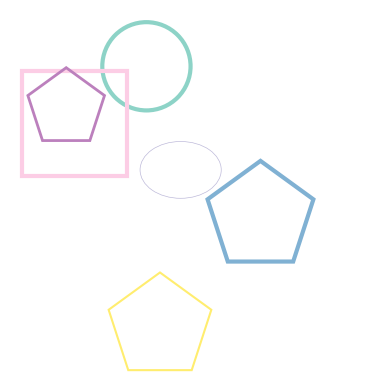[{"shape": "circle", "thickness": 3, "radius": 0.57, "center": [0.38, 0.828]}, {"shape": "oval", "thickness": 0.5, "radius": 0.53, "center": [0.469, 0.559]}, {"shape": "pentagon", "thickness": 3, "radius": 0.72, "center": [0.677, 0.438]}, {"shape": "square", "thickness": 3, "radius": 0.68, "center": [0.193, 0.678]}, {"shape": "pentagon", "thickness": 2, "radius": 0.52, "center": [0.172, 0.72]}, {"shape": "pentagon", "thickness": 1.5, "radius": 0.7, "center": [0.416, 0.152]}]